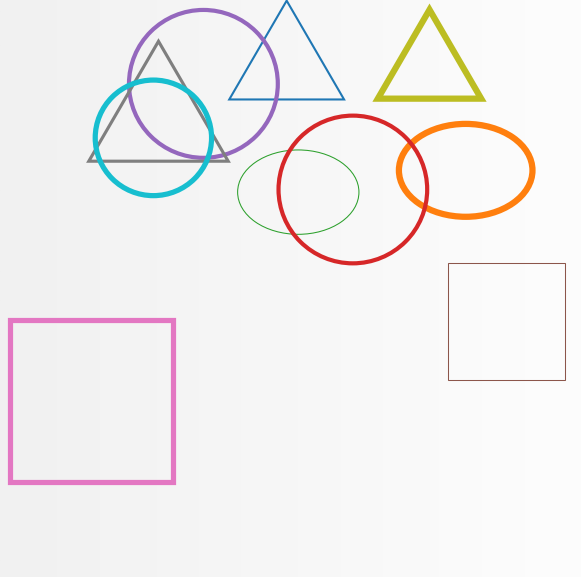[{"shape": "triangle", "thickness": 1, "radius": 0.57, "center": [0.493, 0.884]}, {"shape": "oval", "thickness": 3, "radius": 0.57, "center": [0.801, 0.704]}, {"shape": "oval", "thickness": 0.5, "radius": 0.52, "center": [0.513, 0.666]}, {"shape": "circle", "thickness": 2, "radius": 0.64, "center": [0.607, 0.671]}, {"shape": "circle", "thickness": 2, "radius": 0.64, "center": [0.35, 0.854]}, {"shape": "square", "thickness": 0.5, "radius": 0.51, "center": [0.872, 0.443]}, {"shape": "square", "thickness": 2.5, "radius": 0.7, "center": [0.157, 0.305]}, {"shape": "triangle", "thickness": 1.5, "radius": 0.69, "center": [0.273, 0.789]}, {"shape": "triangle", "thickness": 3, "radius": 0.51, "center": [0.739, 0.88]}, {"shape": "circle", "thickness": 2.5, "radius": 0.5, "center": [0.264, 0.76]}]